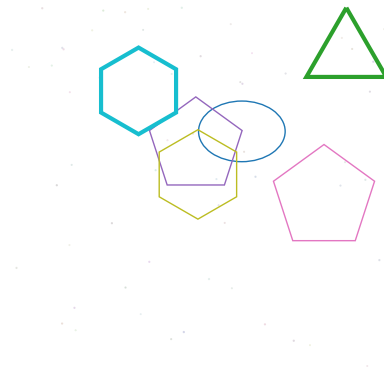[{"shape": "oval", "thickness": 1, "radius": 0.56, "center": [0.628, 0.659]}, {"shape": "triangle", "thickness": 3, "radius": 0.6, "center": [0.9, 0.86]}, {"shape": "pentagon", "thickness": 1, "radius": 0.63, "center": [0.509, 0.622]}, {"shape": "pentagon", "thickness": 1, "radius": 0.69, "center": [0.842, 0.487]}, {"shape": "hexagon", "thickness": 1, "radius": 0.58, "center": [0.514, 0.547]}, {"shape": "hexagon", "thickness": 3, "radius": 0.56, "center": [0.36, 0.764]}]